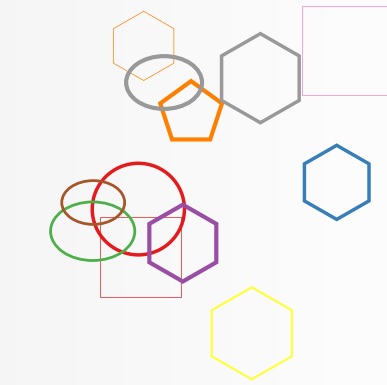[{"shape": "square", "thickness": 0.5, "radius": 0.52, "center": [0.362, 0.333]}, {"shape": "circle", "thickness": 2.5, "radius": 0.59, "center": [0.357, 0.457]}, {"shape": "hexagon", "thickness": 2.5, "radius": 0.48, "center": [0.869, 0.526]}, {"shape": "oval", "thickness": 2, "radius": 0.54, "center": [0.239, 0.399]}, {"shape": "hexagon", "thickness": 3, "radius": 0.5, "center": [0.472, 0.369]}, {"shape": "hexagon", "thickness": 0.5, "radius": 0.45, "center": [0.371, 0.881]}, {"shape": "pentagon", "thickness": 3, "radius": 0.42, "center": [0.493, 0.706]}, {"shape": "hexagon", "thickness": 1.5, "radius": 0.6, "center": [0.65, 0.134]}, {"shape": "oval", "thickness": 2, "radius": 0.41, "center": [0.241, 0.474]}, {"shape": "square", "thickness": 0.5, "radius": 0.58, "center": [0.897, 0.869]}, {"shape": "hexagon", "thickness": 2.5, "radius": 0.58, "center": [0.672, 0.797]}, {"shape": "oval", "thickness": 3, "radius": 0.49, "center": [0.423, 0.786]}]